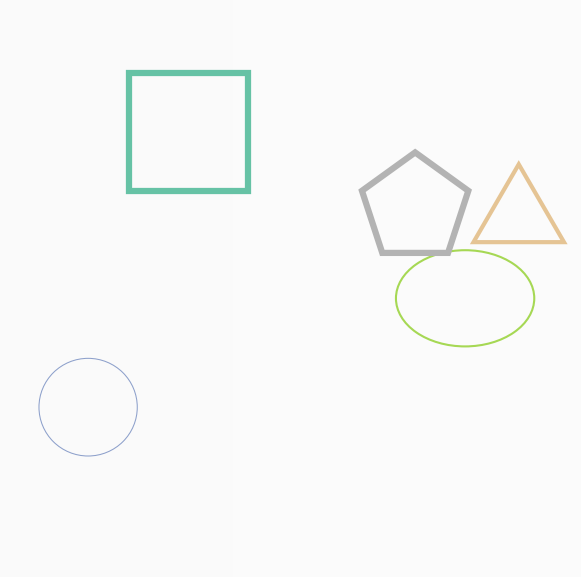[{"shape": "square", "thickness": 3, "radius": 0.51, "center": [0.324, 0.771]}, {"shape": "circle", "thickness": 0.5, "radius": 0.42, "center": [0.152, 0.294]}, {"shape": "oval", "thickness": 1, "radius": 0.59, "center": [0.8, 0.483]}, {"shape": "triangle", "thickness": 2, "radius": 0.45, "center": [0.892, 0.625]}, {"shape": "pentagon", "thickness": 3, "radius": 0.48, "center": [0.714, 0.639]}]